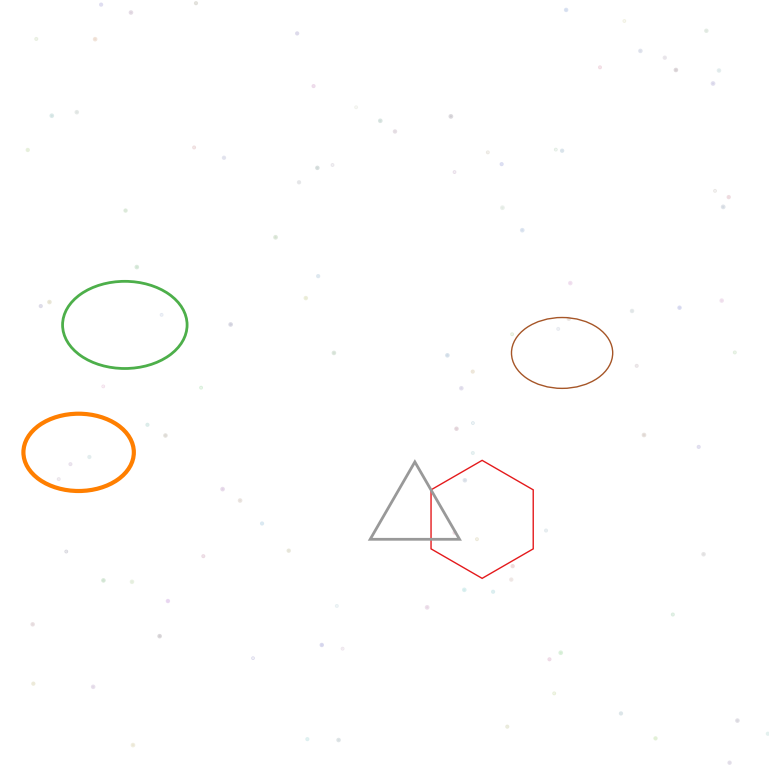[{"shape": "hexagon", "thickness": 0.5, "radius": 0.38, "center": [0.626, 0.326]}, {"shape": "oval", "thickness": 1, "radius": 0.4, "center": [0.162, 0.578]}, {"shape": "oval", "thickness": 1.5, "radius": 0.36, "center": [0.102, 0.413]}, {"shape": "oval", "thickness": 0.5, "radius": 0.33, "center": [0.73, 0.542]}, {"shape": "triangle", "thickness": 1, "radius": 0.33, "center": [0.539, 0.333]}]